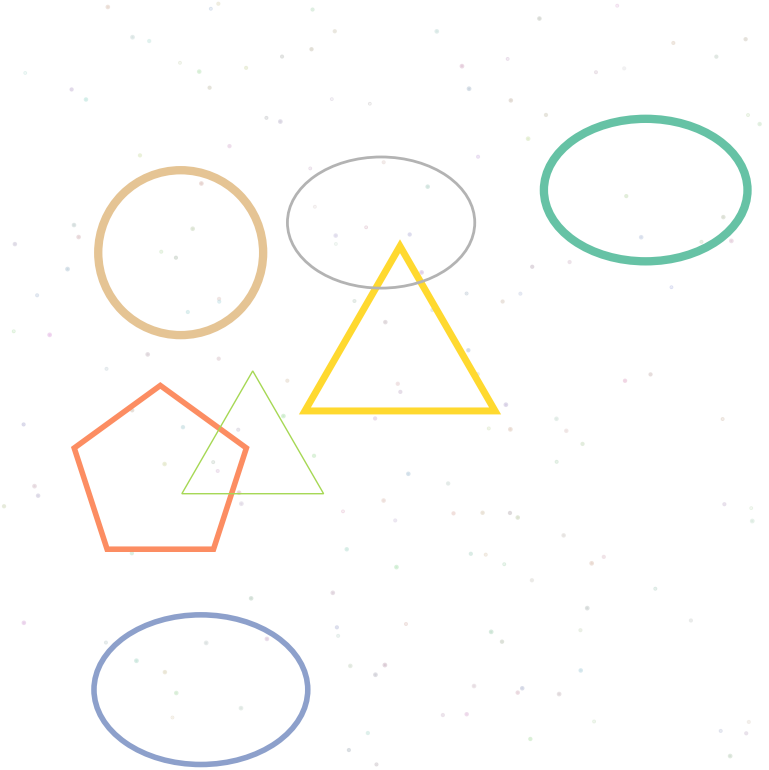[{"shape": "oval", "thickness": 3, "radius": 0.66, "center": [0.839, 0.753]}, {"shape": "pentagon", "thickness": 2, "radius": 0.59, "center": [0.208, 0.382]}, {"shape": "oval", "thickness": 2, "radius": 0.69, "center": [0.261, 0.104]}, {"shape": "triangle", "thickness": 0.5, "radius": 0.53, "center": [0.328, 0.412]}, {"shape": "triangle", "thickness": 2.5, "radius": 0.71, "center": [0.519, 0.538]}, {"shape": "circle", "thickness": 3, "radius": 0.54, "center": [0.235, 0.672]}, {"shape": "oval", "thickness": 1, "radius": 0.61, "center": [0.495, 0.711]}]